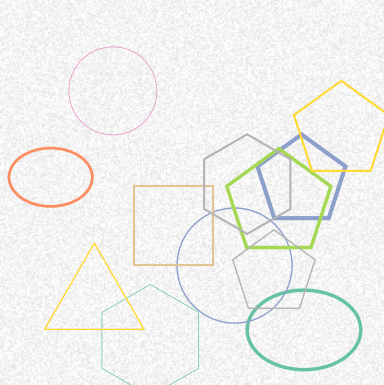[{"shape": "oval", "thickness": 2.5, "radius": 0.74, "center": [0.79, 0.143]}, {"shape": "hexagon", "thickness": 0.5, "radius": 0.73, "center": [0.39, 0.116]}, {"shape": "oval", "thickness": 2, "radius": 0.54, "center": [0.132, 0.54]}, {"shape": "circle", "thickness": 1, "radius": 0.75, "center": [0.609, 0.31]}, {"shape": "pentagon", "thickness": 3, "radius": 0.6, "center": [0.783, 0.531]}, {"shape": "circle", "thickness": 0.5, "radius": 0.57, "center": [0.293, 0.764]}, {"shape": "pentagon", "thickness": 2.5, "radius": 0.71, "center": [0.724, 0.472]}, {"shape": "triangle", "thickness": 1, "radius": 0.75, "center": [0.245, 0.219]}, {"shape": "pentagon", "thickness": 1.5, "radius": 0.65, "center": [0.887, 0.661]}, {"shape": "square", "thickness": 1.5, "radius": 0.51, "center": [0.451, 0.414]}, {"shape": "hexagon", "thickness": 1.5, "radius": 0.65, "center": [0.642, 0.522]}, {"shape": "pentagon", "thickness": 1, "radius": 0.56, "center": [0.712, 0.29]}]